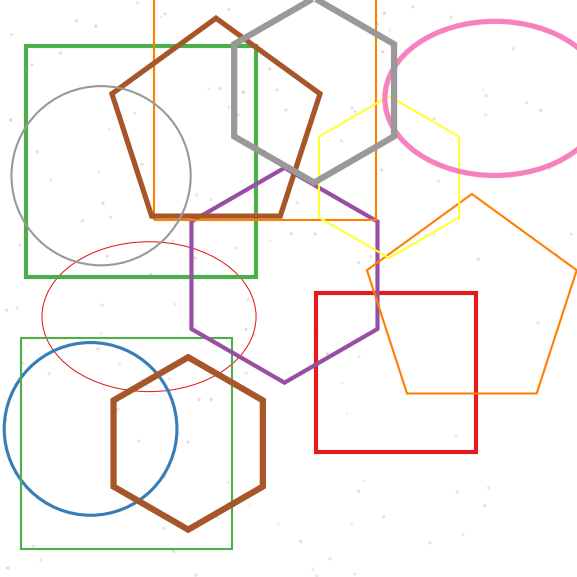[{"shape": "oval", "thickness": 0.5, "radius": 0.93, "center": [0.258, 0.451]}, {"shape": "square", "thickness": 2, "radius": 0.69, "center": [0.686, 0.354]}, {"shape": "circle", "thickness": 1.5, "radius": 0.75, "center": [0.157, 0.256]}, {"shape": "square", "thickness": 1, "radius": 0.91, "center": [0.22, 0.231]}, {"shape": "square", "thickness": 2, "radius": 1.0, "center": [0.244, 0.719]}, {"shape": "hexagon", "thickness": 2, "radius": 0.93, "center": [0.493, 0.523]}, {"shape": "square", "thickness": 1, "radius": 0.96, "center": [0.459, 0.81]}, {"shape": "pentagon", "thickness": 1, "radius": 0.95, "center": [0.817, 0.472]}, {"shape": "hexagon", "thickness": 1, "radius": 0.7, "center": [0.674, 0.693]}, {"shape": "hexagon", "thickness": 3, "radius": 0.75, "center": [0.326, 0.231]}, {"shape": "pentagon", "thickness": 2.5, "radius": 0.95, "center": [0.374, 0.778]}, {"shape": "oval", "thickness": 2.5, "radius": 0.95, "center": [0.857, 0.829]}, {"shape": "hexagon", "thickness": 3, "radius": 0.8, "center": [0.544, 0.843]}, {"shape": "circle", "thickness": 1, "radius": 0.78, "center": [0.175, 0.695]}]